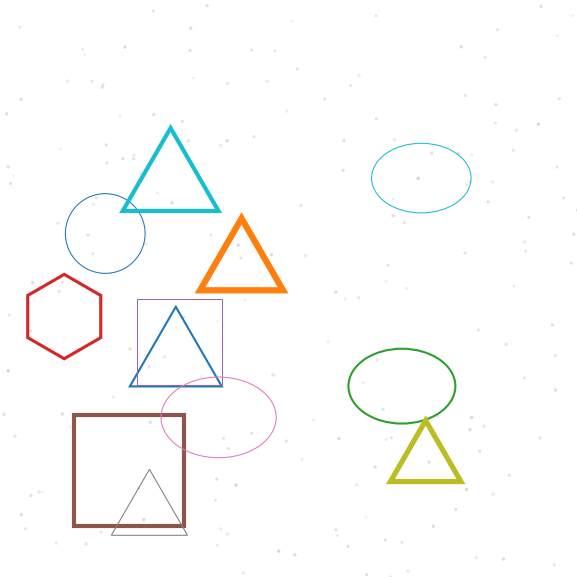[{"shape": "circle", "thickness": 0.5, "radius": 0.34, "center": [0.182, 0.595]}, {"shape": "triangle", "thickness": 1, "radius": 0.46, "center": [0.304, 0.376]}, {"shape": "triangle", "thickness": 3, "radius": 0.41, "center": [0.418, 0.538]}, {"shape": "oval", "thickness": 1, "radius": 0.46, "center": [0.696, 0.33]}, {"shape": "hexagon", "thickness": 1.5, "radius": 0.37, "center": [0.111, 0.451]}, {"shape": "square", "thickness": 0.5, "radius": 0.37, "center": [0.311, 0.407]}, {"shape": "square", "thickness": 2, "radius": 0.48, "center": [0.223, 0.184]}, {"shape": "oval", "thickness": 0.5, "radius": 0.5, "center": [0.379, 0.276]}, {"shape": "triangle", "thickness": 0.5, "radius": 0.38, "center": [0.259, 0.11]}, {"shape": "triangle", "thickness": 2.5, "radius": 0.35, "center": [0.737, 0.2]}, {"shape": "oval", "thickness": 0.5, "radius": 0.43, "center": [0.73, 0.691]}, {"shape": "triangle", "thickness": 2, "radius": 0.48, "center": [0.295, 0.682]}]